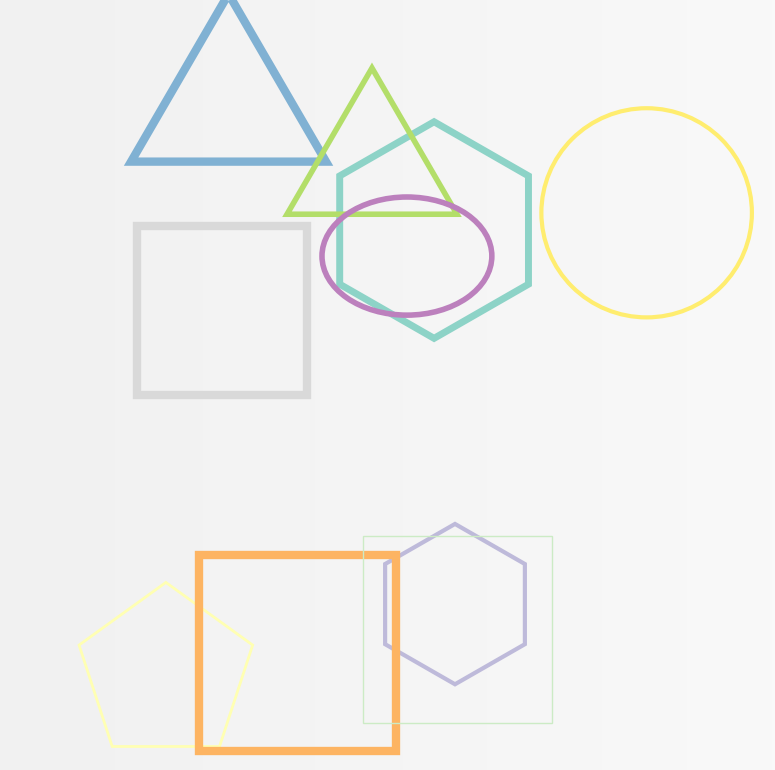[{"shape": "hexagon", "thickness": 2.5, "radius": 0.7, "center": [0.56, 0.701]}, {"shape": "pentagon", "thickness": 1, "radius": 0.59, "center": [0.214, 0.126]}, {"shape": "hexagon", "thickness": 1.5, "radius": 0.52, "center": [0.587, 0.215]}, {"shape": "triangle", "thickness": 3, "radius": 0.73, "center": [0.295, 0.863]}, {"shape": "square", "thickness": 3, "radius": 0.64, "center": [0.384, 0.152]}, {"shape": "triangle", "thickness": 2, "radius": 0.63, "center": [0.48, 0.785]}, {"shape": "square", "thickness": 3, "radius": 0.55, "center": [0.286, 0.597]}, {"shape": "oval", "thickness": 2, "radius": 0.55, "center": [0.525, 0.667]}, {"shape": "square", "thickness": 0.5, "radius": 0.61, "center": [0.59, 0.183]}, {"shape": "circle", "thickness": 1.5, "radius": 0.68, "center": [0.834, 0.724]}]